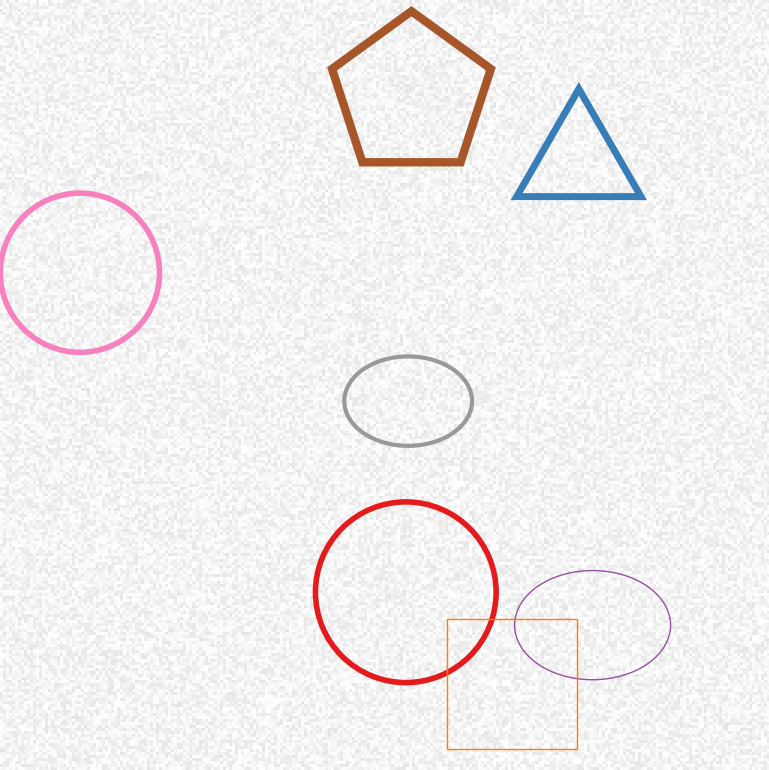[{"shape": "circle", "thickness": 2, "radius": 0.59, "center": [0.527, 0.231]}, {"shape": "triangle", "thickness": 2.5, "radius": 0.47, "center": [0.752, 0.791]}, {"shape": "oval", "thickness": 0.5, "radius": 0.51, "center": [0.77, 0.188]}, {"shape": "square", "thickness": 0.5, "radius": 0.42, "center": [0.665, 0.112]}, {"shape": "pentagon", "thickness": 3, "radius": 0.54, "center": [0.534, 0.877]}, {"shape": "circle", "thickness": 2, "radius": 0.52, "center": [0.104, 0.646]}, {"shape": "oval", "thickness": 1.5, "radius": 0.41, "center": [0.53, 0.479]}]